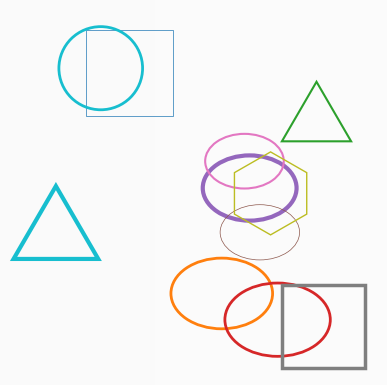[{"shape": "square", "thickness": 0.5, "radius": 0.56, "center": [0.334, 0.81]}, {"shape": "oval", "thickness": 2, "radius": 0.66, "center": [0.572, 0.238]}, {"shape": "triangle", "thickness": 1.5, "radius": 0.52, "center": [0.817, 0.684]}, {"shape": "oval", "thickness": 2, "radius": 0.68, "center": [0.716, 0.17]}, {"shape": "oval", "thickness": 3, "radius": 0.61, "center": [0.644, 0.512]}, {"shape": "oval", "thickness": 0.5, "radius": 0.51, "center": [0.671, 0.397]}, {"shape": "oval", "thickness": 1.5, "radius": 0.51, "center": [0.631, 0.581]}, {"shape": "square", "thickness": 2.5, "radius": 0.54, "center": [0.836, 0.152]}, {"shape": "hexagon", "thickness": 1, "radius": 0.54, "center": [0.698, 0.498]}, {"shape": "circle", "thickness": 2, "radius": 0.54, "center": [0.26, 0.823]}, {"shape": "triangle", "thickness": 3, "radius": 0.63, "center": [0.144, 0.391]}]